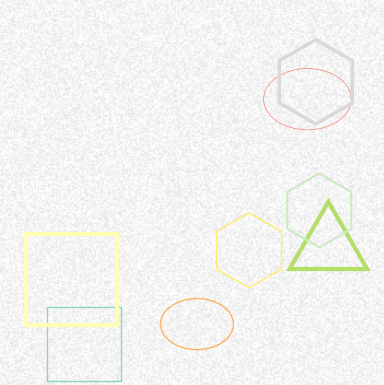[{"shape": "square", "thickness": 1, "radius": 0.48, "center": [0.218, 0.106]}, {"shape": "square", "thickness": 3, "radius": 0.59, "center": [0.186, 0.273]}, {"shape": "oval", "thickness": 0.5, "radius": 0.57, "center": [0.798, 0.742]}, {"shape": "oval", "thickness": 1, "radius": 0.47, "center": [0.512, 0.158]}, {"shape": "triangle", "thickness": 3, "radius": 0.58, "center": [0.853, 0.359]}, {"shape": "hexagon", "thickness": 2.5, "radius": 0.55, "center": [0.82, 0.787]}, {"shape": "hexagon", "thickness": 1.5, "radius": 0.48, "center": [0.829, 0.454]}, {"shape": "hexagon", "thickness": 1, "radius": 0.49, "center": [0.647, 0.35]}]